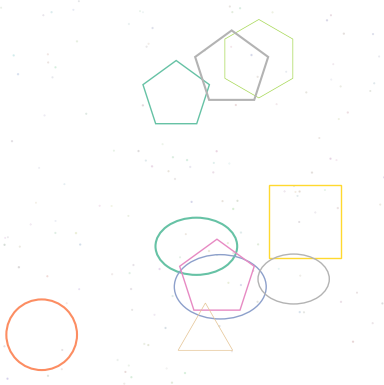[{"shape": "oval", "thickness": 1.5, "radius": 0.53, "center": [0.51, 0.36]}, {"shape": "pentagon", "thickness": 1, "radius": 0.45, "center": [0.458, 0.752]}, {"shape": "circle", "thickness": 1.5, "radius": 0.46, "center": [0.108, 0.131]}, {"shape": "oval", "thickness": 1, "radius": 0.6, "center": [0.572, 0.255]}, {"shape": "pentagon", "thickness": 1, "radius": 0.51, "center": [0.564, 0.277]}, {"shape": "hexagon", "thickness": 0.5, "radius": 0.51, "center": [0.672, 0.848]}, {"shape": "square", "thickness": 1, "radius": 0.47, "center": [0.792, 0.424]}, {"shape": "triangle", "thickness": 0.5, "radius": 0.41, "center": [0.533, 0.131]}, {"shape": "pentagon", "thickness": 1.5, "radius": 0.5, "center": [0.602, 0.821]}, {"shape": "oval", "thickness": 1, "radius": 0.46, "center": [0.763, 0.275]}]